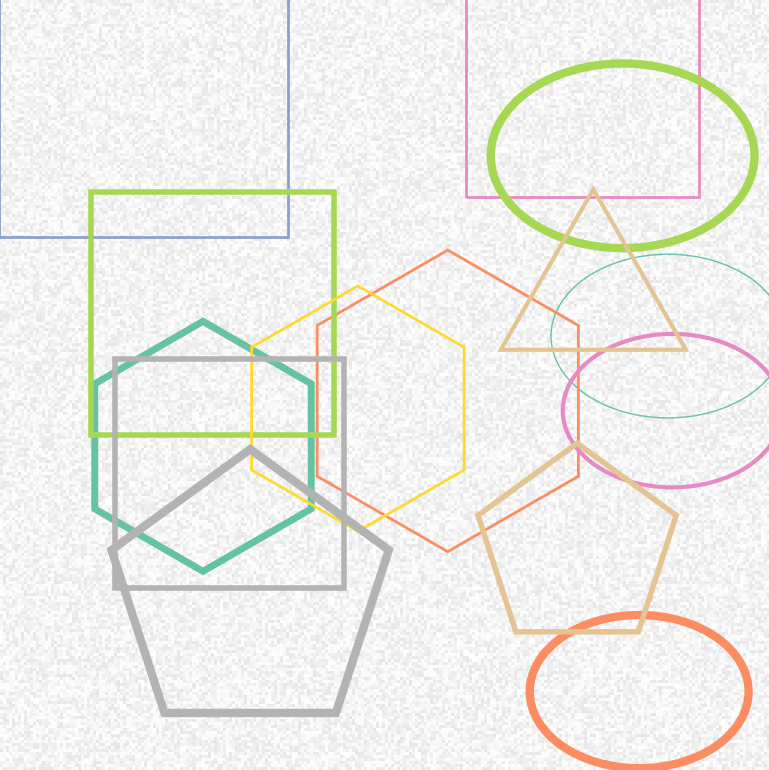[{"shape": "hexagon", "thickness": 2.5, "radius": 0.81, "center": [0.264, 0.42]}, {"shape": "oval", "thickness": 0.5, "radius": 0.76, "center": [0.867, 0.564]}, {"shape": "hexagon", "thickness": 1, "radius": 0.98, "center": [0.581, 0.479]}, {"shape": "oval", "thickness": 3, "radius": 0.71, "center": [0.83, 0.102]}, {"shape": "square", "thickness": 1, "radius": 0.94, "center": [0.186, 0.88]}, {"shape": "square", "thickness": 1, "radius": 0.76, "center": [0.756, 0.895]}, {"shape": "oval", "thickness": 1.5, "radius": 0.71, "center": [0.873, 0.467]}, {"shape": "oval", "thickness": 3, "radius": 0.86, "center": [0.809, 0.798]}, {"shape": "square", "thickness": 2, "radius": 0.79, "center": [0.276, 0.592]}, {"shape": "hexagon", "thickness": 1, "radius": 0.8, "center": [0.465, 0.469]}, {"shape": "pentagon", "thickness": 2, "radius": 0.68, "center": [0.749, 0.289]}, {"shape": "triangle", "thickness": 1.5, "radius": 0.69, "center": [0.771, 0.615]}, {"shape": "square", "thickness": 2, "radius": 0.74, "center": [0.298, 0.385]}, {"shape": "pentagon", "thickness": 3, "radius": 0.95, "center": [0.325, 0.227]}]